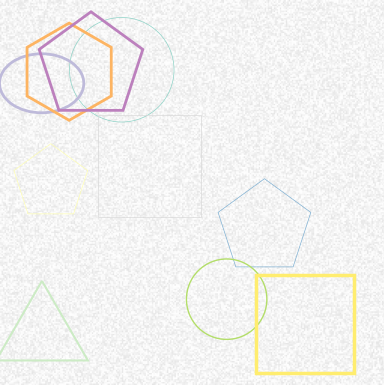[{"shape": "circle", "thickness": 0.5, "radius": 0.68, "center": [0.316, 0.819]}, {"shape": "pentagon", "thickness": 0.5, "radius": 0.5, "center": [0.132, 0.526]}, {"shape": "oval", "thickness": 2, "radius": 0.55, "center": [0.108, 0.784]}, {"shape": "pentagon", "thickness": 0.5, "radius": 0.63, "center": [0.687, 0.409]}, {"shape": "hexagon", "thickness": 2, "radius": 0.63, "center": [0.18, 0.814]}, {"shape": "circle", "thickness": 1, "radius": 0.52, "center": [0.589, 0.223]}, {"shape": "square", "thickness": 0.5, "radius": 0.66, "center": [0.389, 0.568]}, {"shape": "pentagon", "thickness": 2, "radius": 0.71, "center": [0.236, 0.828]}, {"shape": "triangle", "thickness": 1.5, "radius": 0.69, "center": [0.109, 0.133]}, {"shape": "square", "thickness": 2.5, "radius": 0.64, "center": [0.792, 0.159]}]